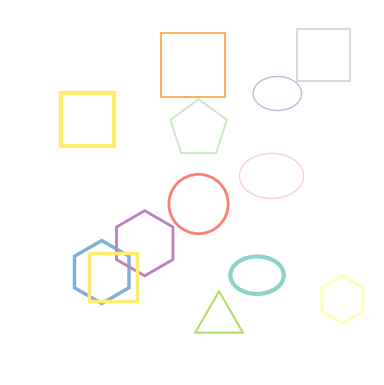[{"shape": "oval", "thickness": 3, "radius": 0.35, "center": [0.668, 0.285]}, {"shape": "hexagon", "thickness": 2, "radius": 0.31, "center": [0.889, 0.222]}, {"shape": "oval", "thickness": 1, "radius": 0.32, "center": [0.72, 0.757]}, {"shape": "circle", "thickness": 2, "radius": 0.39, "center": [0.516, 0.47]}, {"shape": "hexagon", "thickness": 2.5, "radius": 0.41, "center": [0.264, 0.293]}, {"shape": "square", "thickness": 1.5, "radius": 0.41, "center": [0.501, 0.831]}, {"shape": "triangle", "thickness": 1.5, "radius": 0.36, "center": [0.569, 0.172]}, {"shape": "oval", "thickness": 1, "radius": 0.42, "center": [0.705, 0.543]}, {"shape": "square", "thickness": 1.5, "radius": 0.34, "center": [0.841, 0.857]}, {"shape": "hexagon", "thickness": 2, "radius": 0.42, "center": [0.376, 0.368]}, {"shape": "pentagon", "thickness": 1.5, "radius": 0.39, "center": [0.516, 0.665]}, {"shape": "square", "thickness": 3, "radius": 0.34, "center": [0.226, 0.69]}, {"shape": "square", "thickness": 2.5, "radius": 0.32, "center": [0.294, 0.28]}]